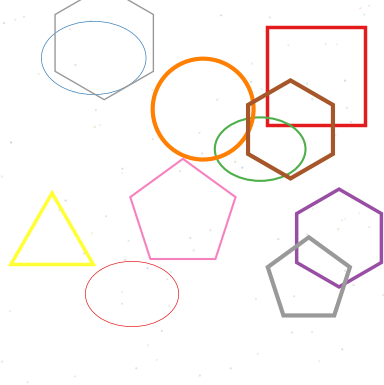[{"shape": "square", "thickness": 2.5, "radius": 0.64, "center": [0.82, 0.802]}, {"shape": "oval", "thickness": 0.5, "radius": 0.61, "center": [0.343, 0.236]}, {"shape": "oval", "thickness": 0.5, "radius": 0.68, "center": [0.243, 0.85]}, {"shape": "oval", "thickness": 1.5, "radius": 0.59, "center": [0.676, 0.613]}, {"shape": "hexagon", "thickness": 2.5, "radius": 0.64, "center": [0.881, 0.382]}, {"shape": "circle", "thickness": 3, "radius": 0.65, "center": [0.528, 0.717]}, {"shape": "triangle", "thickness": 2.5, "radius": 0.62, "center": [0.135, 0.375]}, {"shape": "hexagon", "thickness": 3, "radius": 0.64, "center": [0.755, 0.664]}, {"shape": "pentagon", "thickness": 1.5, "radius": 0.72, "center": [0.475, 0.444]}, {"shape": "pentagon", "thickness": 3, "radius": 0.56, "center": [0.802, 0.271]}, {"shape": "hexagon", "thickness": 1, "radius": 0.74, "center": [0.271, 0.889]}]